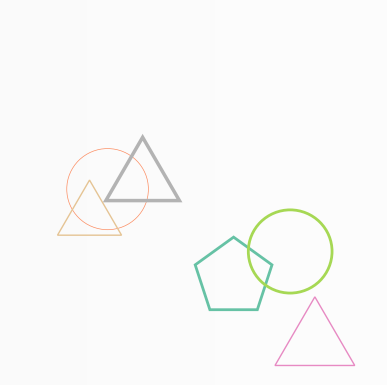[{"shape": "pentagon", "thickness": 2, "radius": 0.52, "center": [0.603, 0.28]}, {"shape": "circle", "thickness": 0.5, "radius": 0.53, "center": [0.278, 0.509]}, {"shape": "triangle", "thickness": 1, "radius": 0.59, "center": [0.813, 0.11]}, {"shape": "circle", "thickness": 2, "radius": 0.54, "center": [0.749, 0.347]}, {"shape": "triangle", "thickness": 1, "radius": 0.48, "center": [0.231, 0.437]}, {"shape": "triangle", "thickness": 2.5, "radius": 0.55, "center": [0.368, 0.534]}]